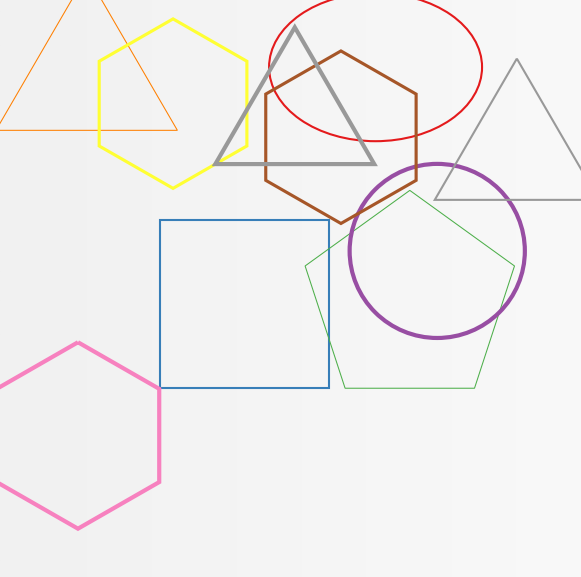[{"shape": "oval", "thickness": 1, "radius": 0.92, "center": [0.646, 0.883]}, {"shape": "square", "thickness": 1, "radius": 0.73, "center": [0.42, 0.473]}, {"shape": "pentagon", "thickness": 0.5, "radius": 0.95, "center": [0.705, 0.48]}, {"shape": "circle", "thickness": 2, "radius": 0.75, "center": [0.752, 0.565]}, {"shape": "triangle", "thickness": 0.5, "radius": 0.9, "center": [0.149, 0.864]}, {"shape": "hexagon", "thickness": 1.5, "radius": 0.73, "center": [0.298, 0.82]}, {"shape": "hexagon", "thickness": 1.5, "radius": 0.75, "center": [0.587, 0.762]}, {"shape": "hexagon", "thickness": 2, "radius": 0.81, "center": [0.134, 0.245]}, {"shape": "triangle", "thickness": 1, "radius": 0.82, "center": [0.889, 0.735]}, {"shape": "triangle", "thickness": 2, "radius": 0.79, "center": [0.507, 0.794]}]